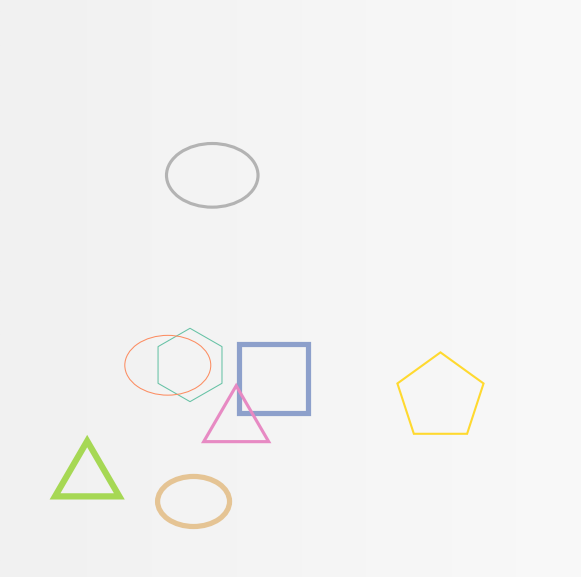[{"shape": "hexagon", "thickness": 0.5, "radius": 0.32, "center": [0.327, 0.367]}, {"shape": "oval", "thickness": 0.5, "radius": 0.37, "center": [0.289, 0.367]}, {"shape": "square", "thickness": 2.5, "radius": 0.3, "center": [0.47, 0.344]}, {"shape": "triangle", "thickness": 1.5, "radius": 0.32, "center": [0.406, 0.267]}, {"shape": "triangle", "thickness": 3, "radius": 0.32, "center": [0.15, 0.172]}, {"shape": "pentagon", "thickness": 1, "radius": 0.39, "center": [0.758, 0.311]}, {"shape": "oval", "thickness": 2.5, "radius": 0.31, "center": [0.333, 0.131]}, {"shape": "oval", "thickness": 1.5, "radius": 0.39, "center": [0.365, 0.696]}]